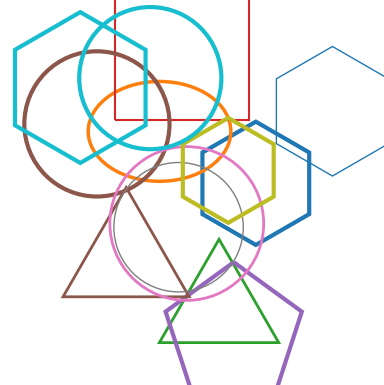[{"shape": "hexagon", "thickness": 3, "radius": 0.8, "center": [0.664, 0.524]}, {"shape": "hexagon", "thickness": 1, "radius": 0.84, "center": [0.864, 0.711]}, {"shape": "oval", "thickness": 2.5, "radius": 0.93, "center": [0.414, 0.659]}, {"shape": "triangle", "thickness": 2, "radius": 0.89, "center": [0.569, 0.2]}, {"shape": "square", "thickness": 1.5, "radius": 0.87, "center": [0.473, 0.863]}, {"shape": "pentagon", "thickness": 3, "radius": 0.93, "center": [0.607, 0.133]}, {"shape": "circle", "thickness": 3, "radius": 0.94, "center": [0.252, 0.678]}, {"shape": "triangle", "thickness": 2, "radius": 0.95, "center": [0.328, 0.324]}, {"shape": "circle", "thickness": 2, "radius": 1.0, "center": [0.485, 0.419]}, {"shape": "circle", "thickness": 1, "radius": 0.84, "center": [0.464, 0.41]}, {"shape": "hexagon", "thickness": 3, "radius": 0.68, "center": [0.593, 0.557]}, {"shape": "hexagon", "thickness": 3, "radius": 0.98, "center": [0.209, 0.773]}, {"shape": "circle", "thickness": 3, "radius": 0.92, "center": [0.39, 0.797]}]